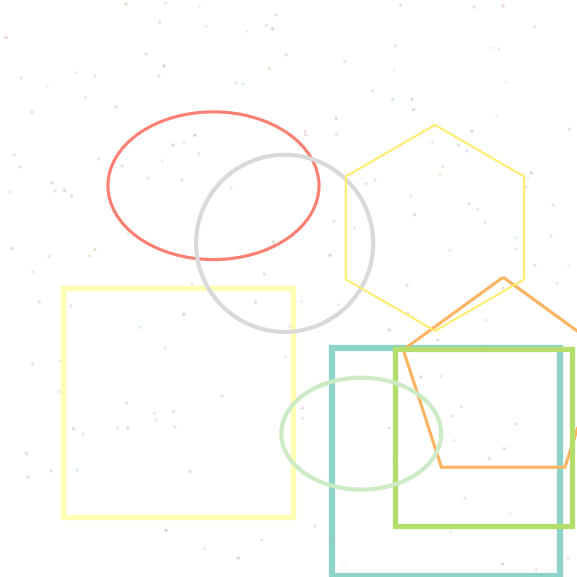[{"shape": "square", "thickness": 3, "radius": 0.99, "center": [0.773, 0.199]}, {"shape": "square", "thickness": 2.5, "radius": 0.99, "center": [0.308, 0.302]}, {"shape": "oval", "thickness": 1.5, "radius": 0.91, "center": [0.37, 0.678]}, {"shape": "pentagon", "thickness": 1.5, "radius": 0.91, "center": [0.871, 0.337]}, {"shape": "square", "thickness": 2.5, "radius": 0.77, "center": [0.837, 0.241]}, {"shape": "circle", "thickness": 2, "radius": 0.77, "center": [0.493, 0.578]}, {"shape": "oval", "thickness": 2, "radius": 0.69, "center": [0.625, 0.248]}, {"shape": "hexagon", "thickness": 1, "radius": 0.89, "center": [0.753, 0.604]}]